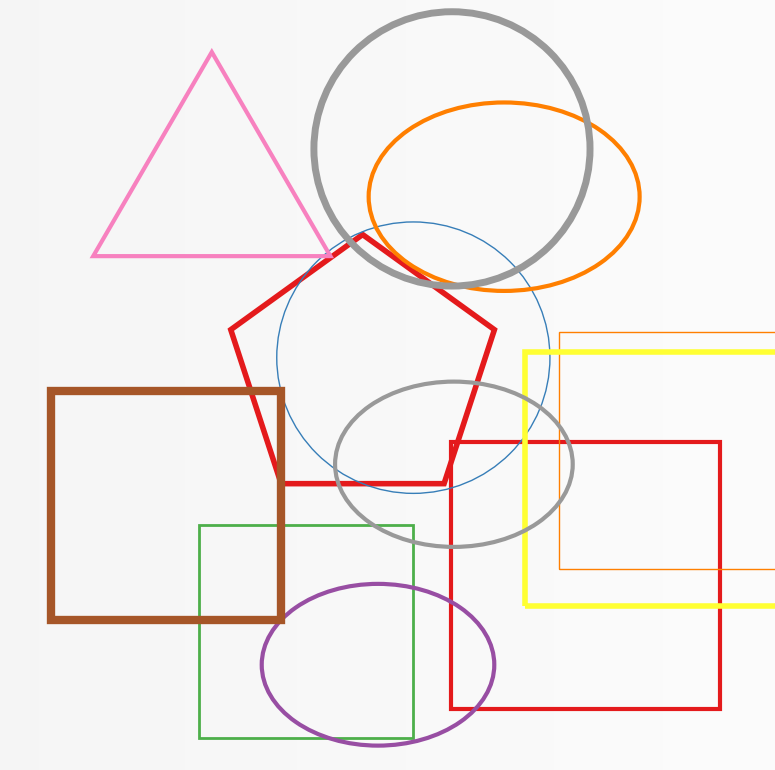[{"shape": "square", "thickness": 1.5, "radius": 0.87, "center": [0.755, 0.252]}, {"shape": "pentagon", "thickness": 2, "radius": 0.89, "center": [0.468, 0.517]}, {"shape": "circle", "thickness": 0.5, "radius": 0.88, "center": [0.533, 0.536]}, {"shape": "square", "thickness": 1, "radius": 0.69, "center": [0.395, 0.18]}, {"shape": "oval", "thickness": 1.5, "radius": 0.75, "center": [0.488, 0.137]}, {"shape": "square", "thickness": 0.5, "radius": 0.77, "center": [0.875, 0.415]}, {"shape": "oval", "thickness": 1.5, "radius": 0.87, "center": [0.651, 0.745]}, {"shape": "square", "thickness": 2, "radius": 0.82, "center": [0.842, 0.378]}, {"shape": "square", "thickness": 3, "radius": 0.74, "center": [0.214, 0.343]}, {"shape": "triangle", "thickness": 1.5, "radius": 0.88, "center": [0.273, 0.756]}, {"shape": "circle", "thickness": 2.5, "radius": 0.89, "center": [0.583, 0.807]}, {"shape": "oval", "thickness": 1.5, "radius": 0.77, "center": [0.586, 0.397]}]